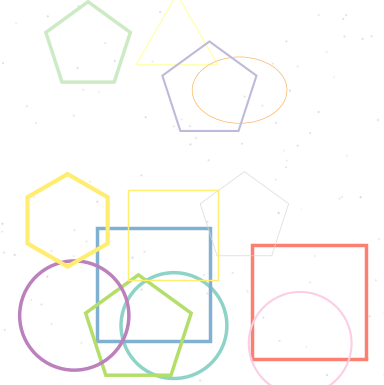[{"shape": "circle", "thickness": 2.5, "radius": 0.69, "center": [0.452, 0.154]}, {"shape": "triangle", "thickness": 1, "radius": 0.61, "center": [0.46, 0.893]}, {"shape": "pentagon", "thickness": 1.5, "radius": 0.64, "center": [0.544, 0.764]}, {"shape": "square", "thickness": 2.5, "radius": 0.74, "center": [0.802, 0.216]}, {"shape": "square", "thickness": 2.5, "radius": 0.73, "center": [0.399, 0.261]}, {"shape": "oval", "thickness": 0.5, "radius": 0.62, "center": [0.622, 0.766]}, {"shape": "pentagon", "thickness": 2.5, "radius": 0.72, "center": [0.359, 0.142]}, {"shape": "circle", "thickness": 1.5, "radius": 0.67, "center": [0.78, 0.108]}, {"shape": "pentagon", "thickness": 0.5, "radius": 0.6, "center": [0.635, 0.433]}, {"shape": "circle", "thickness": 2.5, "radius": 0.71, "center": [0.193, 0.18]}, {"shape": "pentagon", "thickness": 2.5, "radius": 0.58, "center": [0.229, 0.88]}, {"shape": "hexagon", "thickness": 3, "radius": 0.6, "center": [0.176, 0.428]}, {"shape": "square", "thickness": 1, "radius": 0.58, "center": [0.45, 0.389]}]